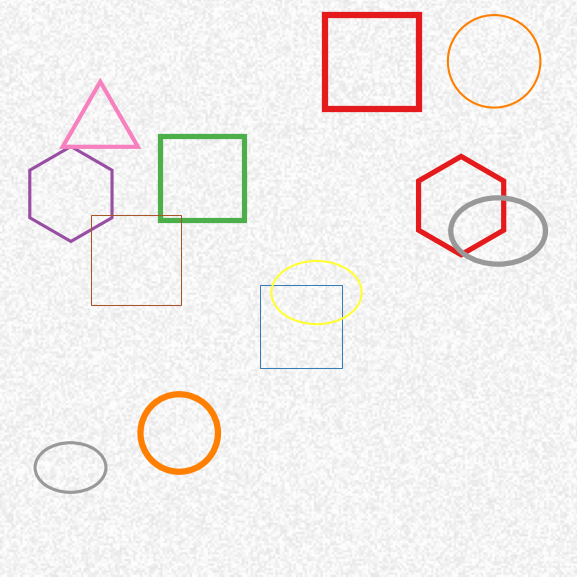[{"shape": "hexagon", "thickness": 2.5, "radius": 0.43, "center": [0.798, 0.643]}, {"shape": "square", "thickness": 3, "radius": 0.41, "center": [0.644, 0.891]}, {"shape": "square", "thickness": 0.5, "radius": 0.36, "center": [0.521, 0.434]}, {"shape": "square", "thickness": 2.5, "radius": 0.36, "center": [0.35, 0.691]}, {"shape": "hexagon", "thickness": 1.5, "radius": 0.41, "center": [0.123, 0.663]}, {"shape": "circle", "thickness": 3, "radius": 0.34, "center": [0.31, 0.249]}, {"shape": "circle", "thickness": 1, "radius": 0.4, "center": [0.856, 0.893]}, {"shape": "oval", "thickness": 1, "radius": 0.39, "center": [0.548, 0.493]}, {"shape": "square", "thickness": 0.5, "radius": 0.39, "center": [0.236, 0.549]}, {"shape": "triangle", "thickness": 2, "radius": 0.38, "center": [0.174, 0.783]}, {"shape": "oval", "thickness": 1.5, "radius": 0.31, "center": [0.122, 0.19]}, {"shape": "oval", "thickness": 2.5, "radius": 0.41, "center": [0.863, 0.599]}]